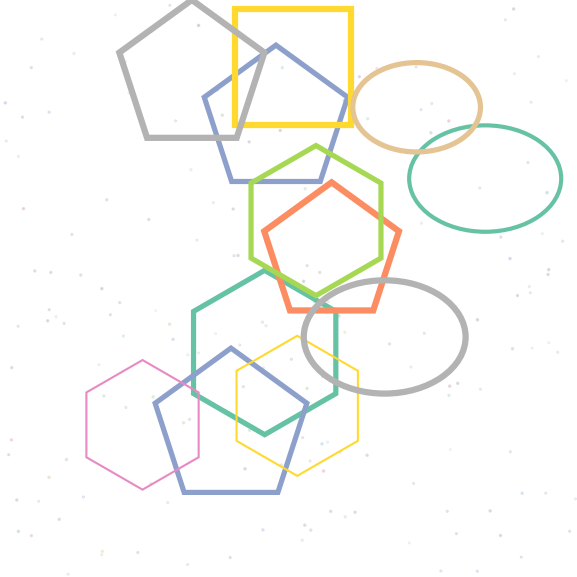[{"shape": "hexagon", "thickness": 2.5, "radius": 0.71, "center": [0.458, 0.389]}, {"shape": "oval", "thickness": 2, "radius": 0.66, "center": [0.84, 0.69]}, {"shape": "pentagon", "thickness": 3, "radius": 0.61, "center": [0.574, 0.561]}, {"shape": "pentagon", "thickness": 2.5, "radius": 0.65, "center": [0.478, 0.79]}, {"shape": "pentagon", "thickness": 2.5, "radius": 0.69, "center": [0.4, 0.258]}, {"shape": "hexagon", "thickness": 1, "radius": 0.56, "center": [0.247, 0.263]}, {"shape": "hexagon", "thickness": 2.5, "radius": 0.65, "center": [0.547, 0.617]}, {"shape": "square", "thickness": 3, "radius": 0.5, "center": [0.507, 0.883]}, {"shape": "hexagon", "thickness": 1, "radius": 0.61, "center": [0.515, 0.296]}, {"shape": "oval", "thickness": 2.5, "radius": 0.55, "center": [0.721, 0.813]}, {"shape": "pentagon", "thickness": 3, "radius": 0.66, "center": [0.332, 0.867]}, {"shape": "oval", "thickness": 3, "radius": 0.7, "center": [0.666, 0.416]}]